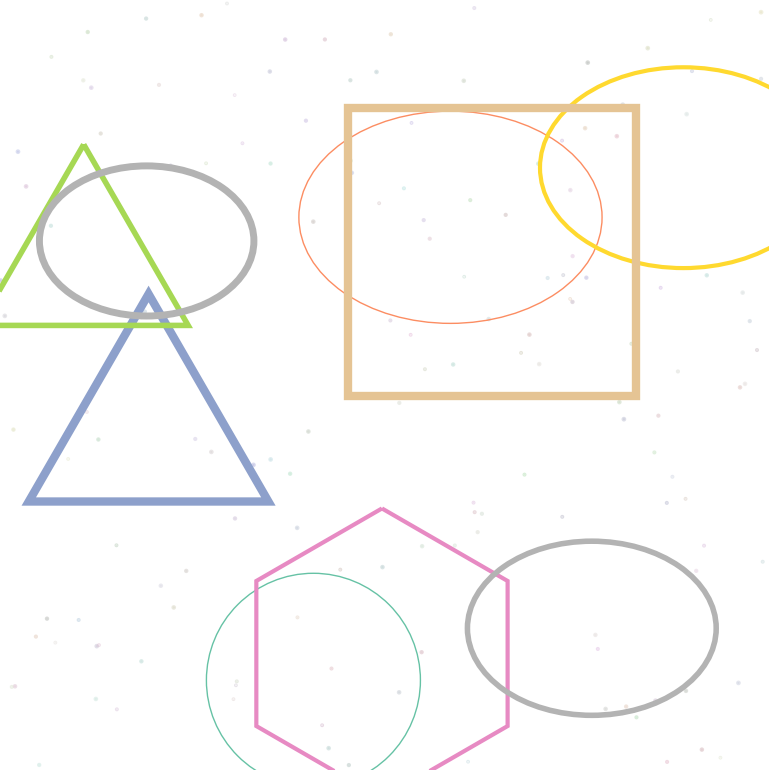[{"shape": "circle", "thickness": 0.5, "radius": 0.69, "center": [0.407, 0.117]}, {"shape": "oval", "thickness": 0.5, "radius": 0.98, "center": [0.585, 0.718]}, {"shape": "triangle", "thickness": 3, "radius": 0.9, "center": [0.193, 0.439]}, {"shape": "hexagon", "thickness": 1.5, "radius": 0.94, "center": [0.496, 0.151]}, {"shape": "triangle", "thickness": 2, "radius": 0.78, "center": [0.109, 0.656]}, {"shape": "oval", "thickness": 1.5, "radius": 0.93, "center": [0.888, 0.782]}, {"shape": "square", "thickness": 3, "radius": 0.93, "center": [0.639, 0.673]}, {"shape": "oval", "thickness": 2.5, "radius": 0.7, "center": [0.19, 0.687]}, {"shape": "oval", "thickness": 2, "radius": 0.81, "center": [0.769, 0.184]}]